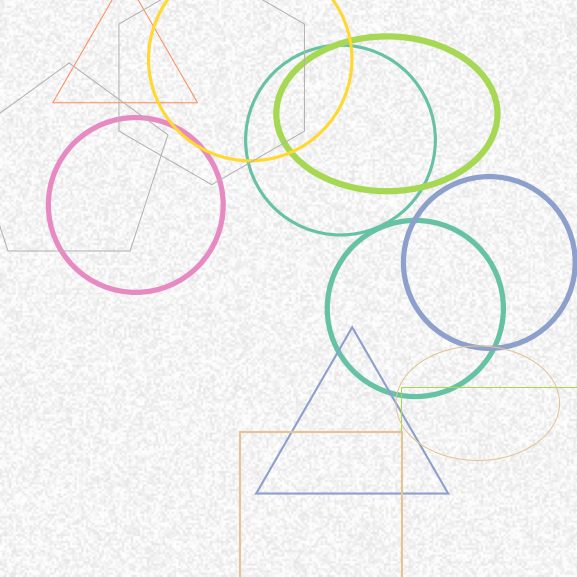[{"shape": "circle", "thickness": 2.5, "radius": 0.76, "center": [0.719, 0.465]}, {"shape": "circle", "thickness": 1.5, "radius": 0.82, "center": [0.59, 0.757]}, {"shape": "triangle", "thickness": 0.5, "radius": 0.72, "center": [0.217, 0.894]}, {"shape": "circle", "thickness": 2.5, "radius": 0.74, "center": [0.847, 0.545]}, {"shape": "triangle", "thickness": 1, "radius": 0.96, "center": [0.61, 0.24]}, {"shape": "circle", "thickness": 2.5, "radius": 0.76, "center": [0.235, 0.644]}, {"shape": "oval", "thickness": 3, "radius": 0.96, "center": [0.67, 0.802]}, {"shape": "square", "thickness": 0.5, "radius": 0.83, "center": [0.862, 0.163]}, {"shape": "circle", "thickness": 1.5, "radius": 0.88, "center": [0.433, 0.897]}, {"shape": "oval", "thickness": 0.5, "radius": 0.71, "center": [0.827, 0.301]}, {"shape": "square", "thickness": 1, "radius": 0.7, "center": [0.556, 0.111]}, {"shape": "pentagon", "thickness": 0.5, "radius": 0.9, "center": [0.12, 0.71]}, {"shape": "hexagon", "thickness": 0.5, "radius": 0.93, "center": [0.367, 0.865]}]